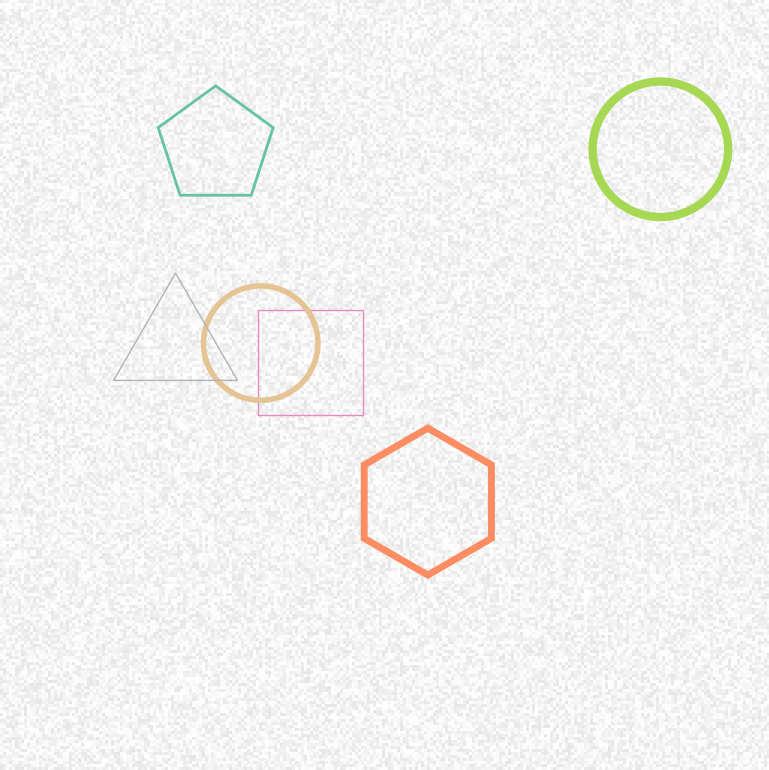[{"shape": "pentagon", "thickness": 1, "radius": 0.39, "center": [0.28, 0.81]}, {"shape": "hexagon", "thickness": 2.5, "radius": 0.48, "center": [0.556, 0.349]}, {"shape": "square", "thickness": 0.5, "radius": 0.34, "center": [0.403, 0.529]}, {"shape": "circle", "thickness": 3, "radius": 0.44, "center": [0.858, 0.806]}, {"shape": "circle", "thickness": 2, "radius": 0.37, "center": [0.339, 0.554]}, {"shape": "triangle", "thickness": 0.5, "radius": 0.46, "center": [0.228, 0.552]}]